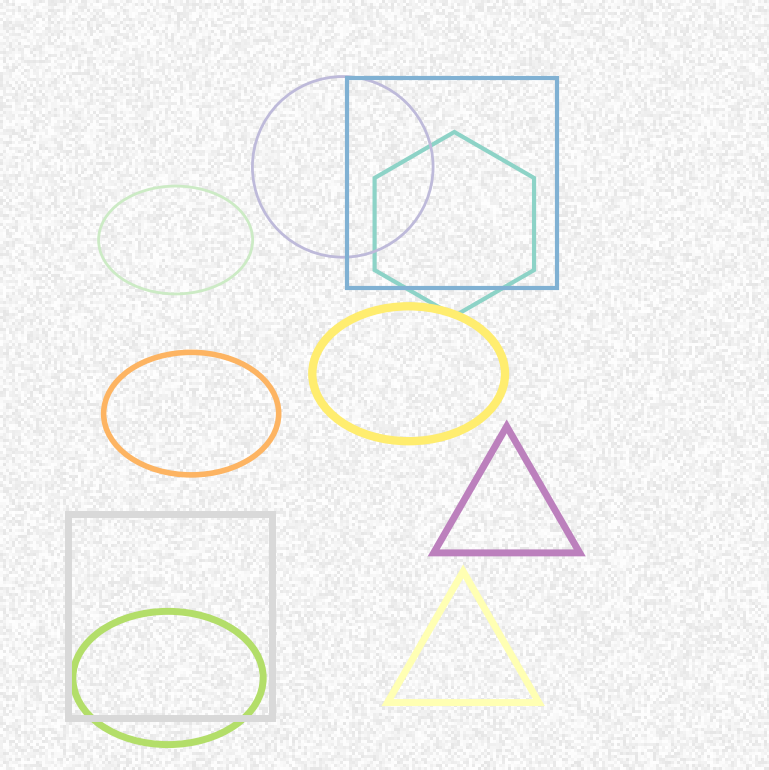[{"shape": "hexagon", "thickness": 1.5, "radius": 0.6, "center": [0.59, 0.709]}, {"shape": "triangle", "thickness": 2.5, "radius": 0.57, "center": [0.602, 0.144]}, {"shape": "circle", "thickness": 1, "radius": 0.59, "center": [0.445, 0.783]}, {"shape": "square", "thickness": 1.5, "radius": 0.68, "center": [0.587, 0.762]}, {"shape": "oval", "thickness": 2, "radius": 0.57, "center": [0.248, 0.463]}, {"shape": "oval", "thickness": 2.5, "radius": 0.62, "center": [0.218, 0.12]}, {"shape": "square", "thickness": 2.5, "radius": 0.66, "center": [0.221, 0.2]}, {"shape": "triangle", "thickness": 2.5, "radius": 0.55, "center": [0.658, 0.337]}, {"shape": "oval", "thickness": 1, "radius": 0.5, "center": [0.228, 0.688]}, {"shape": "oval", "thickness": 3, "radius": 0.63, "center": [0.531, 0.515]}]